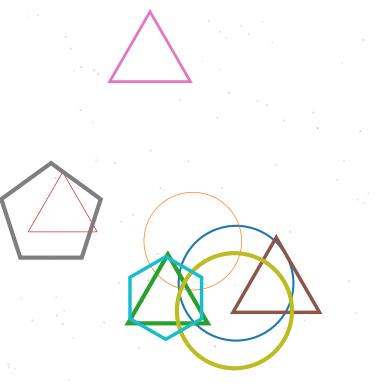[{"shape": "circle", "thickness": 1.5, "radius": 0.75, "center": [0.613, 0.264]}, {"shape": "circle", "thickness": 0.5, "radius": 0.63, "center": [0.501, 0.374]}, {"shape": "triangle", "thickness": 3, "radius": 0.6, "center": [0.436, 0.22]}, {"shape": "triangle", "thickness": 0.5, "radius": 0.52, "center": [0.163, 0.45]}, {"shape": "triangle", "thickness": 2.5, "radius": 0.65, "center": [0.717, 0.254]}, {"shape": "triangle", "thickness": 2, "radius": 0.61, "center": [0.39, 0.849]}, {"shape": "pentagon", "thickness": 3, "radius": 0.68, "center": [0.133, 0.441]}, {"shape": "circle", "thickness": 3, "radius": 0.75, "center": [0.609, 0.193]}, {"shape": "hexagon", "thickness": 2.5, "radius": 0.54, "center": [0.431, 0.226]}]